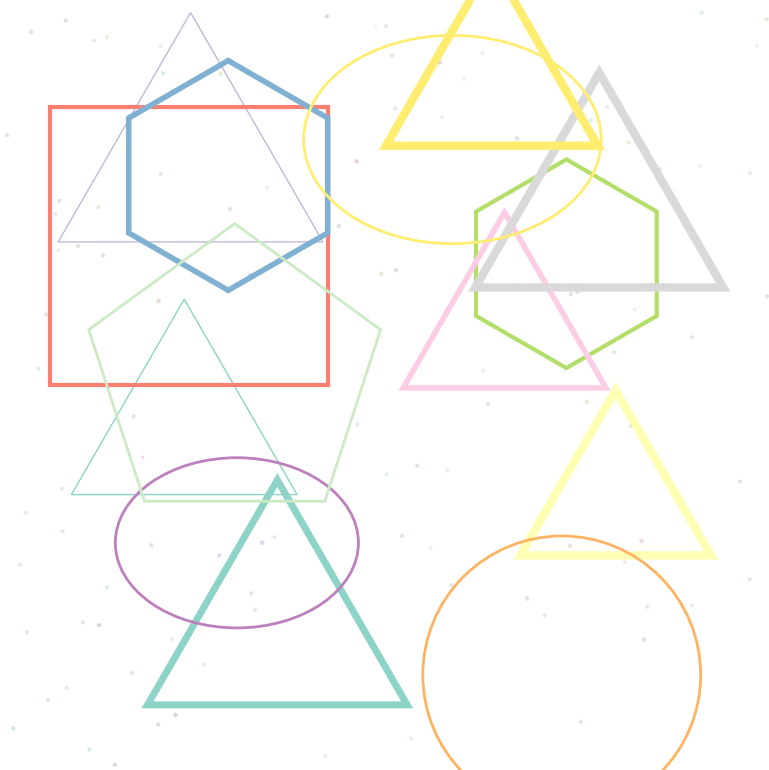[{"shape": "triangle", "thickness": 0.5, "radius": 0.85, "center": [0.239, 0.442]}, {"shape": "triangle", "thickness": 2.5, "radius": 0.97, "center": [0.36, 0.182]}, {"shape": "triangle", "thickness": 3, "radius": 0.71, "center": [0.8, 0.35]}, {"shape": "triangle", "thickness": 0.5, "radius": 0.99, "center": [0.248, 0.785]}, {"shape": "square", "thickness": 1.5, "radius": 0.9, "center": [0.245, 0.68]}, {"shape": "hexagon", "thickness": 2, "radius": 0.75, "center": [0.296, 0.772]}, {"shape": "circle", "thickness": 1, "radius": 0.9, "center": [0.73, 0.123]}, {"shape": "hexagon", "thickness": 1.5, "radius": 0.68, "center": [0.736, 0.657]}, {"shape": "triangle", "thickness": 2, "radius": 0.76, "center": [0.655, 0.572]}, {"shape": "triangle", "thickness": 3, "radius": 0.93, "center": [0.778, 0.72]}, {"shape": "oval", "thickness": 1, "radius": 0.79, "center": [0.308, 0.295]}, {"shape": "pentagon", "thickness": 1, "radius": 1.0, "center": [0.305, 0.51]}, {"shape": "oval", "thickness": 1, "radius": 0.97, "center": [0.588, 0.819]}, {"shape": "triangle", "thickness": 3, "radius": 0.79, "center": [0.639, 0.89]}]